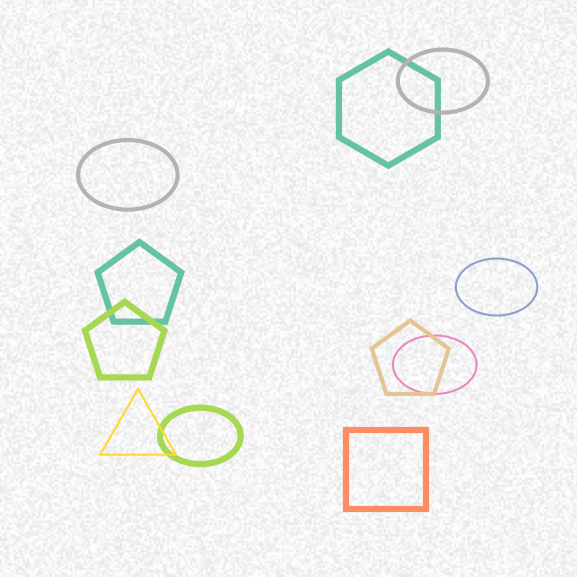[{"shape": "hexagon", "thickness": 3, "radius": 0.49, "center": [0.673, 0.811]}, {"shape": "pentagon", "thickness": 3, "radius": 0.38, "center": [0.241, 0.504]}, {"shape": "square", "thickness": 3, "radius": 0.34, "center": [0.668, 0.186]}, {"shape": "oval", "thickness": 1, "radius": 0.35, "center": [0.86, 0.502]}, {"shape": "oval", "thickness": 1, "radius": 0.36, "center": [0.753, 0.368]}, {"shape": "oval", "thickness": 3, "radius": 0.35, "center": [0.347, 0.244]}, {"shape": "pentagon", "thickness": 3, "radius": 0.36, "center": [0.216, 0.404]}, {"shape": "triangle", "thickness": 1, "radius": 0.38, "center": [0.239, 0.25]}, {"shape": "pentagon", "thickness": 2, "radius": 0.35, "center": [0.71, 0.374]}, {"shape": "oval", "thickness": 2, "radius": 0.39, "center": [0.767, 0.859]}, {"shape": "oval", "thickness": 2, "radius": 0.43, "center": [0.221, 0.696]}]